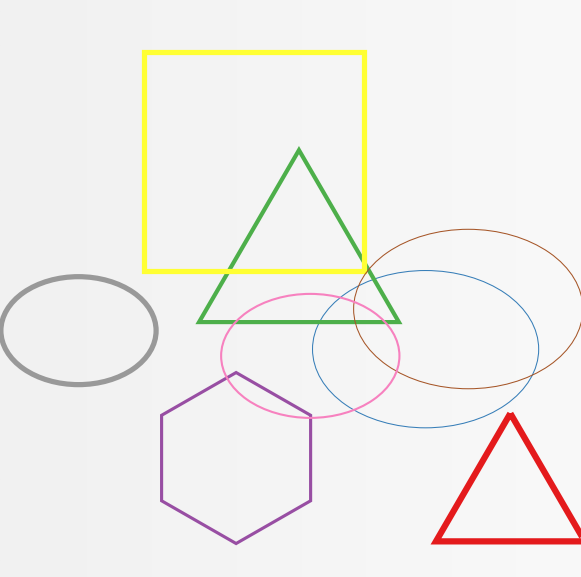[{"shape": "triangle", "thickness": 3, "radius": 0.74, "center": [0.878, 0.136]}, {"shape": "oval", "thickness": 0.5, "radius": 0.97, "center": [0.732, 0.395]}, {"shape": "triangle", "thickness": 2, "radius": 0.99, "center": [0.514, 0.541]}, {"shape": "hexagon", "thickness": 1.5, "radius": 0.74, "center": [0.406, 0.206]}, {"shape": "square", "thickness": 2.5, "radius": 0.95, "center": [0.437, 0.719]}, {"shape": "oval", "thickness": 0.5, "radius": 0.99, "center": [0.806, 0.464]}, {"shape": "oval", "thickness": 1, "radius": 0.77, "center": [0.534, 0.383]}, {"shape": "oval", "thickness": 2.5, "radius": 0.67, "center": [0.135, 0.427]}]